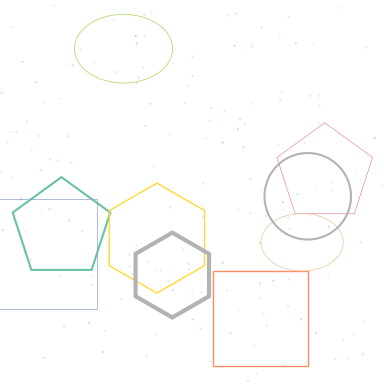[{"shape": "pentagon", "thickness": 1.5, "radius": 0.67, "center": [0.16, 0.407]}, {"shape": "square", "thickness": 1, "radius": 0.61, "center": [0.677, 0.173]}, {"shape": "square", "thickness": 0.5, "radius": 0.71, "center": [0.109, 0.34]}, {"shape": "pentagon", "thickness": 0.5, "radius": 0.65, "center": [0.843, 0.551]}, {"shape": "oval", "thickness": 0.5, "radius": 0.64, "center": [0.321, 0.874]}, {"shape": "hexagon", "thickness": 1, "radius": 0.71, "center": [0.408, 0.382]}, {"shape": "oval", "thickness": 0.5, "radius": 0.53, "center": [0.785, 0.371]}, {"shape": "circle", "thickness": 1.5, "radius": 0.56, "center": [0.799, 0.49]}, {"shape": "hexagon", "thickness": 3, "radius": 0.55, "center": [0.448, 0.286]}]